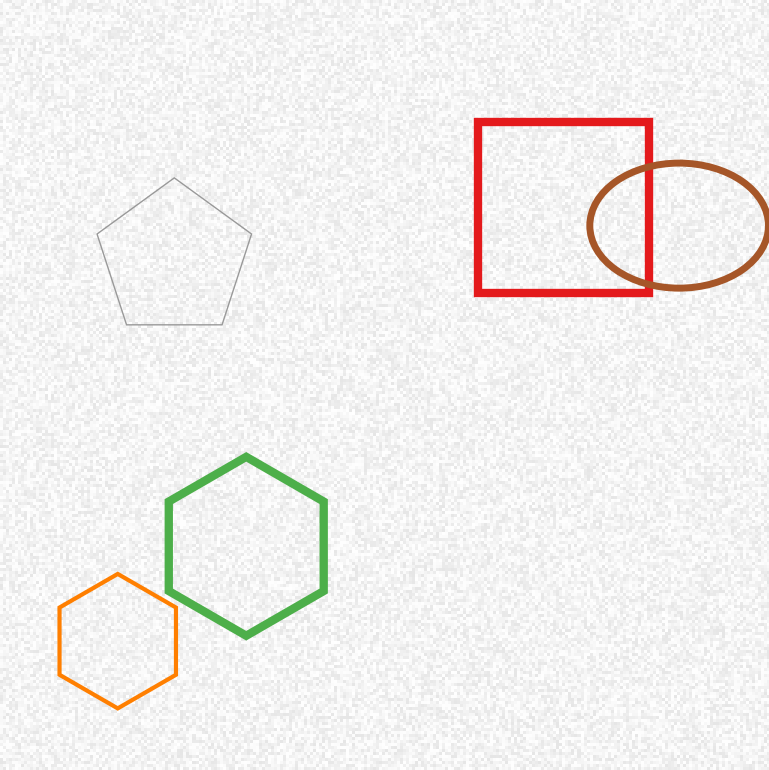[{"shape": "square", "thickness": 3, "radius": 0.56, "center": [0.732, 0.731]}, {"shape": "hexagon", "thickness": 3, "radius": 0.58, "center": [0.32, 0.291]}, {"shape": "hexagon", "thickness": 1.5, "radius": 0.44, "center": [0.153, 0.167]}, {"shape": "oval", "thickness": 2.5, "radius": 0.58, "center": [0.882, 0.707]}, {"shape": "pentagon", "thickness": 0.5, "radius": 0.53, "center": [0.226, 0.663]}]